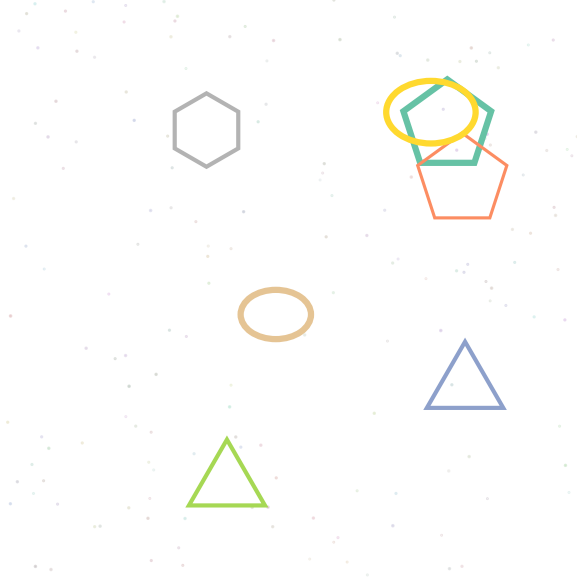[{"shape": "pentagon", "thickness": 3, "radius": 0.4, "center": [0.775, 0.782]}, {"shape": "pentagon", "thickness": 1.5, "radius": 0.41, "center": [0.8, 0.688]}, {"shape": "triangle", "thickness": 2, "radius": 0.38, "center": [0.805, 0.331]}, {"shape": "triangle", "thickness": 2, "radius": 0.38, "center": [0.393, 0.162]}, {"shape": "oval", "thickness": 3, "radius": 0.39, "center": [0.746, 0.805]}, {"shape": "oval", "thickness": 3, "radius": 0.3, "center": [0.478, 0.455]}, {"shape": "hexagon", "thickness": 2, "radius": 0.32, "center": [0.358, 0.774]}]